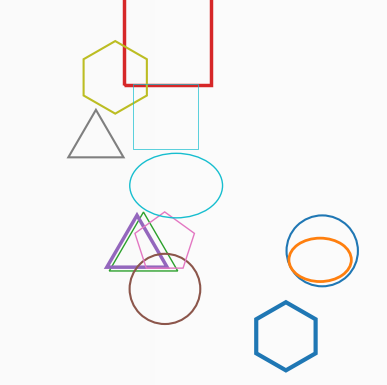[{"shape": "circle", "thickness": 1.5, "radius": 0.46, "center": [0.832, 0.348]}, {"shape": "hexagon", "thickness": 3, "radius": 0.44, "center": [0.738, 0.127]}, {"shape": "oval", "thickness": 2, "radius": 0.4, "center": [0.826, 0.325]}, {"shape": "triangle", "thickness": 1, "radius": 0.51, "center": [0.37, 0.347]}, {"shape": "square", "thickness": 2.5, "radius": 0.56, "center": [0.432, 0.892]}, {"shape": "triangle", "thickness": 2.5, "radius": 0.45, "center": [0.354, 0.351]}, {"shape": "circle", "thickness": 1.5, "radius": 0.46, "center": [0.426, 0.25]}, {"shape": "pentagon", "thickness": 1, "radius": 0.4, "center": [0.425, 0.369]}, {"shape": "triangle", "thickness": 1.5, "radius": 0.41, "center": [0.248, 0.632]}, {"shape": "hexagon", "thickness": 1.5, "radius": 0.47, "center": [0.297, 0.799]}, {"shape": "square", "thickness": 0.5, "radius": 0.42, "center": [0.427, 0.696]}, {"shape": "oval", "thickness": 1, "radius": 0.6, "center": [0.455, 0.518]}]